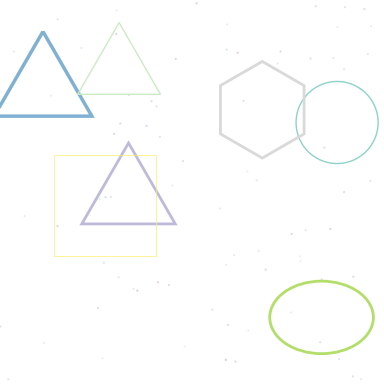[{"shape": "circle", "thickness": 1, "radius": 0.53, "center": [0.876, 0.682]}, {"shape": "triangle", "thickness": 2, "radius": 0.7, "center": [0.334, 0.488]}, {"shape": "triangle", "thickness": 2.5, "radius": 0.73, "center": [0.112, 0.772]}, {"shape": "oval", "thickness": 2, "radius": 0.67, "center": [0.835, 0.176]}, {"shape": "hexagon", "thickness": 2, "radius": 0.63, "center": [0.681, 0.715]}, {"shape": "triangle", "thickness": 1, "radius": 0.62, "center": [0.309, 0.817]}, {"shape": "square", "thickness": 0.5, "radius": 0.66, "center": [0.273, 0.467]}]